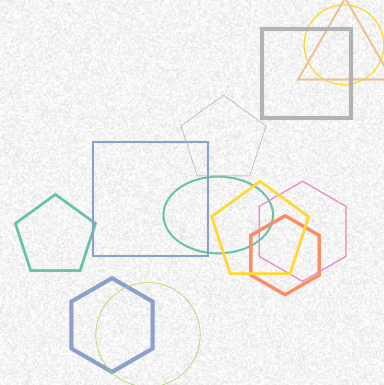[{"shape": "oval", "thickness": 1.5, "radius": 0.71, "center": [0.567, 0.442]}, {"shape": "pentagon", "thickness": 2, "radius": 0.55, "center": [0.144, 0.386]}, {"shape": "hexagon", "thickness": 2.5, "radius": 0.51, "center": [0.74, 0.337]}, {"shape": "square", "thickness": 1.5, "radius": 0.74, "center": [0.391, 0.483]}, {"shape": "hexagon", "thickness": 3, "radius": 0.61, "center": [0.291, 0.156]}, {"shape": "hexagon", "thickness": 1, "radius": 0.65, "center": [0.786, 0.399]}, {"shape": "circle", "thickness": 0.5, "radius": 0.68, "center": [0.384, 0.131]}, {"shape": "circle", "thickness": 1, "radius": 0.52, "center": [0.894, 0.884]}, {"shape": "pentagon", "thickness": 2, "radius": 0.66, "center": [0.676, 0.396]}, {"shape": "triangle", "thickness": 1.5, "radius": 0.71, "center": [0.897, 0.864]}, {"shape": "pentagon", "thickness": 0.5, "radius": 0.58, "center": [0.581, 0.637]}, {"shape": "square", "thickness": 3, "radius": 0.57, "center": [0.796, 0.809]}]